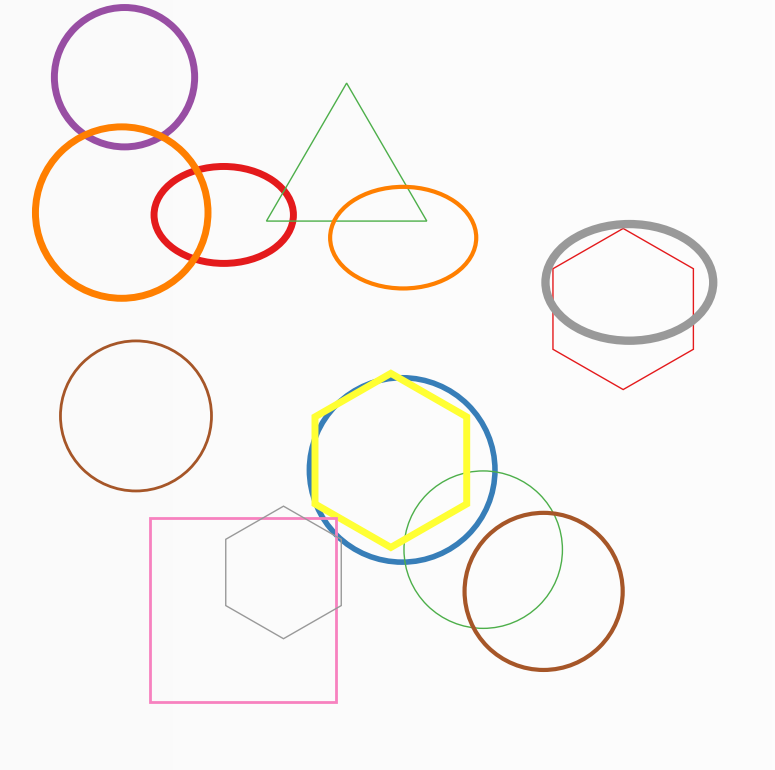[{"shape": "hexagon", "thickness": 0.5, "radius": 0.52, "center": [0.804, 0.599]}, {"shape": "oval", "thickness": 2.5, "radius": 0.45, "center": [0.289, 0.721]}, {"shape": "circle", "thickness": 2, "radius": 0.6, "center": [0.519, 0.39]}, {"shape": "circle", "thickness": 0.5, "radius": 0.51, "center": [0.623, 0.286]}, {"shape": "triangle", "thickness": 0.5, "radius": 0.6, "center": [0.447, 0.773]}, {"shape": "circle", "thickness": 2.5, "radius": 0.45, "center": [0.161, 0.9]}, {"shape": "oval", "thickness": 1.5, "radius": 0.47, "center": [0.52, 0.691]}, {"shape": "circle", "thickness": 2.5, "radius": 0.56, "center": [0.157, 0.724]}, {"shape": "hexagon", "thickness": 2.5, "radius": 0.57, "center": [0.504, 0.402]}, {"shape": "circle", "thickness": 1.5, "radius": 0.51, "center": [0.701, 0.232]}, {"shape": "circle", "thickness": 1, "radius": 0.49, "center": [0.175, 0.46]}, {"shape": "square", "thickness": 1, "radius": 0.6, "center": [0.313, 0.208]}, {"shape": "hexagon", "thickness": 0.5, "radius": 0.43, "center": [0.366, 0.257]}, {"shape": "oval", "thickness": 3, "radius": 0.54, "center": [0.812, 0.633]}]